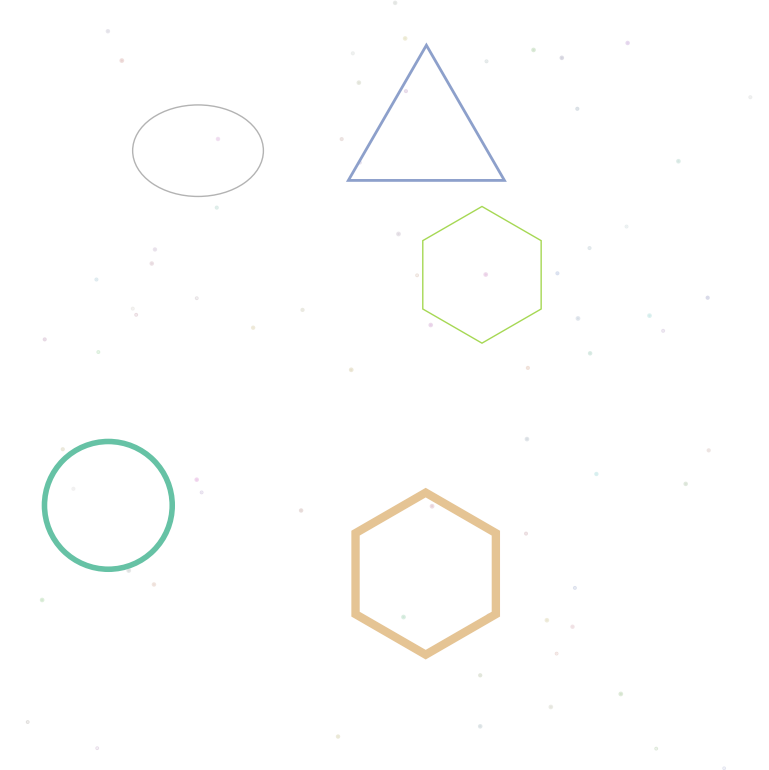[{"shape": "circle", "thickness": 2, "radius": 0.41, "center": [0.141, 0.344]}, {"shape": "triangle", "thickness": 1, "radius": 0.59, "center": [0.554, 0.824]}, {"shape": "hexagon", "thickness": 0.5, "radius": 0.44, "center": [0.626, 0.643]}, {"shape": "hexagon", "thickness": 3, "radius": 0.53, "center": [0.553, 0.255]}, {"shape": "oval", "thickness": 0.5, "radius": 0.42, "center": [0.257, 0.804]}]